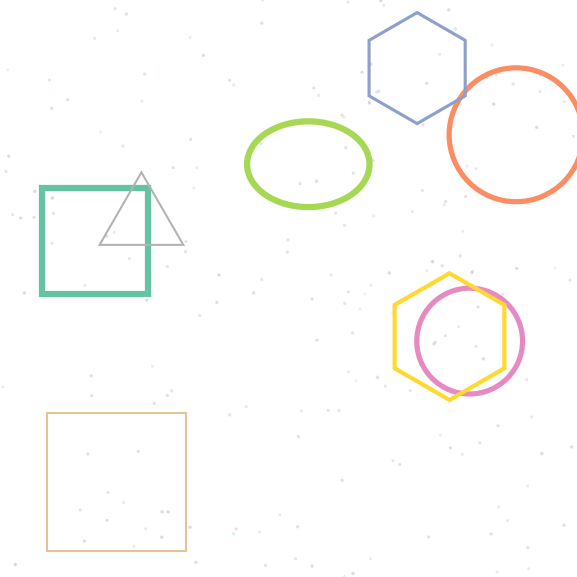[{"shape": "square", "thickness": 3, "radius": 0.46, "center": [0.164, 0.582]}, {"shape": "circle", "thickness": 2.5, "radius": 0.58, "center": [0.894, 0.766]}, {"shape": "hexagon", "thickness": 1.5, "radius": 0.48, "center": [0.722, 0.881]}, {"shape": "circle", "thickness": 2.5, "radius": 0.46, "center": [0.813, 0.409]}, {"shape": "oval", "thickness": 3, "radius": 0.53, "center": [0.534, 0.715]}, {"shape": "hexagon", "thickness": 2, "radius": 0.55, "center": [0.778, 0.416]}, {"shape": "square", "thickness": 1, "radius": 0.6, "center": [0.202, 0.164]}, {"shape": "triangle", "thickness": 1, "radius": 0.42, "center": [0.245, 0.617]}]